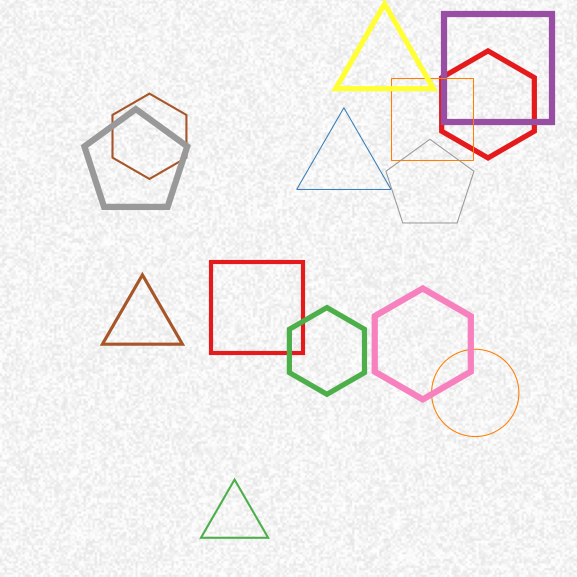[{"shape": "square", "thickness": 2, "radius": 0.4, "center": [0.445, 0.467]}, {"shape": "hexagon", "thickness": 2.5, "radius": 0.46, "center": [0.845, 0.818]}, {"shape": "triangle", "thickness": 0.5, "radius": 0.47, "center": [0.595, 0.718]}, {"shape": "hexagon", "thickness": 2.5, "radius": 0.38, "center": [0.566, 0.391]}, {"shape": "triangle", "thickness": 1, "radius": 0.34, "center": [0.406, 0.101]}, {"shape": "square", "thickness": 3, "radius": 0.47, "center": [0.862, 0.881]}, {"shape": "circle", "thickness": 0.5, "radius": 0.38, "center": [0.823, 0.319]}, {"shape": "square", "thickness": 0.5, "radius": 0.35, "center": [0.748, 0.794]}, {"shape": "triangle", "thickness": 2.5, "radius": 0.49, "center": [0.666, 0.894]}, {"shape": "hexagon", "thickness": 1, "radius": 0.37, "center": [0.259, 0.763]}, {"shape": "triangle", "thickness": 1.5, "radius": 0.4, "center": [0.247, 0.443]}, {"shape": "hexagon", "thickness": 3, "radius": 0.48, "center": [0.732, 0.404]}, {"shape": "pentagon", "thickness": 3, "radius": 0.47, "center": [0.235, 0.717]}, {"shape": "pentagon", "thickness": 0.5, "radius": 0.4, "center": [0.744, 0.678]}]